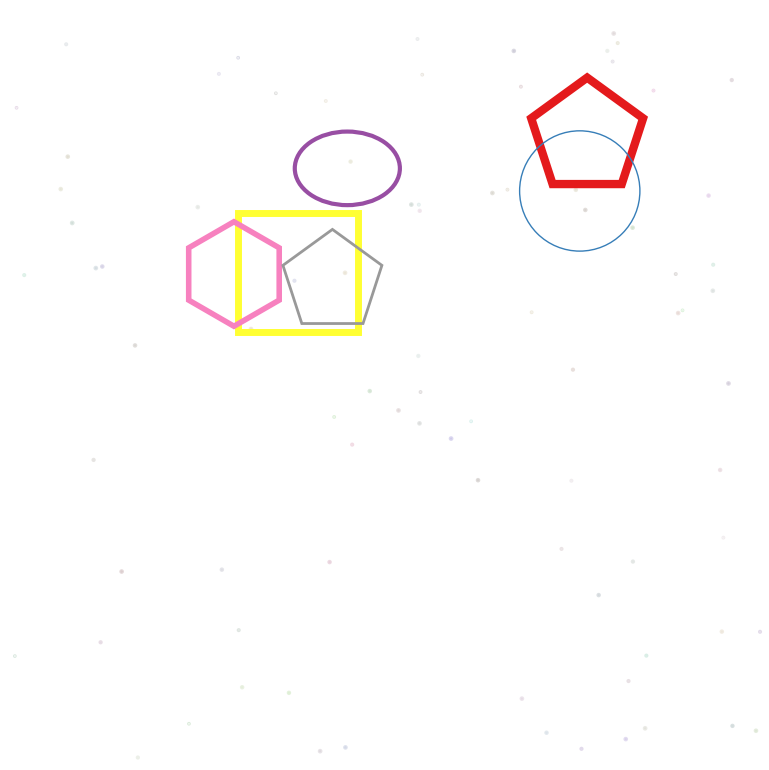[{"shape": "pentagon", "thickness": 3, "radius": 0.38, "center": [0.763, 0.823]}, {"shape": "circle", "thickness": 0.5, "radius": 0.39, "center": [0.753, 0.752]}, {"shape": "oval", "thickness": 1.5, "radius": 0.34, "center": [0.451, 0.781]}, {"shape": "square", "thickness": 2.5, "radius": 0.39, "center": [0.387, 0.646]}, {"shape": "hexagon", "thickness": 2, "radius": 0.34, "center": [0.304, 0.644]}, {"shape": "pentagon", "thickness": 1, "radius": 0.34, "center": [0.432, 0.634]}]